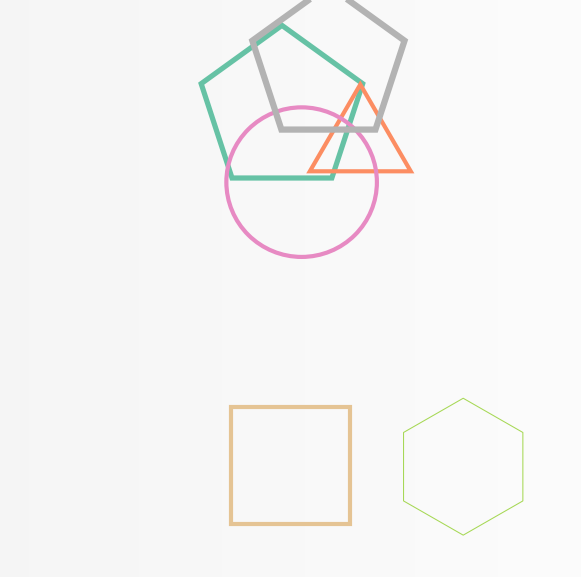[{"shape": "pentagon", "thickness": 2.5, "radius": 0.73, "center": [0.485, 0.809]}, {"shape": "triangle", "thickness": 2, "radius": 0.5, "center": [0.62, 0.753]}, {"shape": "circle", "thickness": 2, "radius": 0.65, "center": [0.519, 0.684]}, {"shape": "hexagon", "thickness": 0.5, "radius": 0.59, "center": [0.797, 0.191]}, {"shape": "square", "thickness": 2, "radius": 0.51, "center": [0.5, 0.193]}, {"shape": "pentagon", "thickness": 3, "radius": 0.69, "center": [0.565, 0.886]}]